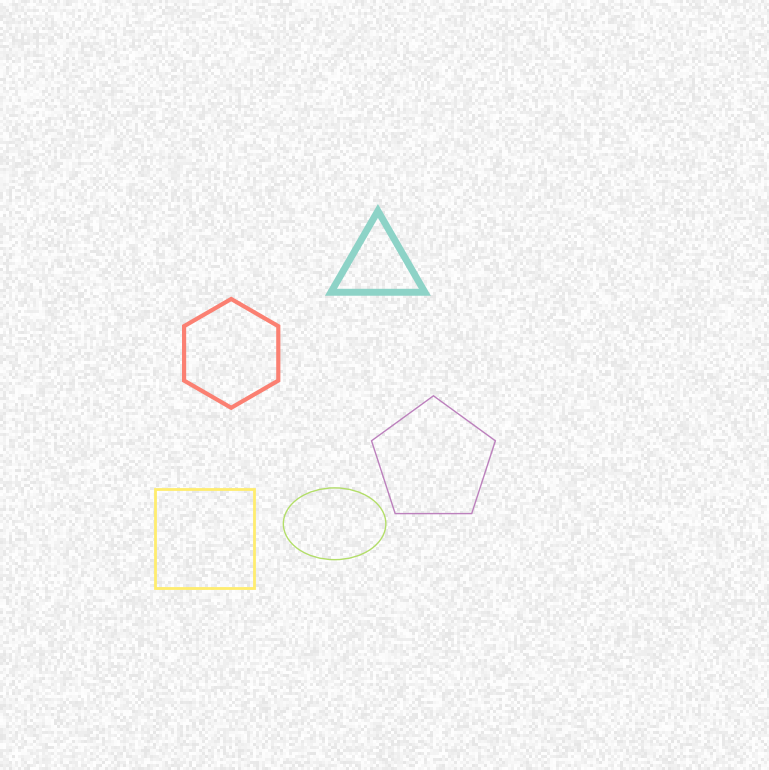[{"shape": "triangle", "thickness": 2.5, "radius": 0.35, "center": [0.491, 0.656]}, {"shape": "hexagon", "thickness": 1.5, "radius": 0.35, "center": [0.3, 0.541]}, {"shape": "oval", "thickness": 0.5, "radius": 0.33, "center": [0.435, 0.32]}, {"shape": "pentagon", "thickness": 0.5, "radius": 0.42, "center": [0.563, 0.401]}, {"shape": "square", "thickness": 1, "radius": 0.32, "center": [0.265, 0.301]}]